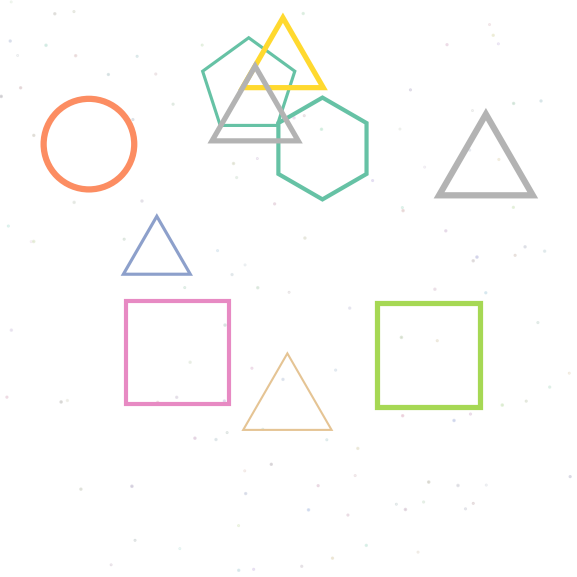[{"shape": "pentagon", "thickness": 1.5, "radius": 0.42, "center": [0.431, 0.85]}, {"shape": "hexagon", "thickness": 2, "radius": 0.44, "center": [0.558, 0.742]}, {"shape": "circle", "thickness": 3, "radius": 0.39, "center": [0.154, 0.75]}, {"shape": "triangle", "thickness": 1.5, "radius": 0.33, "center": [0.272, 0.558]}, {"shape": "square", "thickness": 2, "radius": 0.45, "center": [0.308, 0.388]}, {"shape": "square", "thickness": 2.5, "radius": 0.45, "center": [0.742, 0.384]}, {"shape": "triangle", "thickness": 2.5, "radius": 0.4, "center": [0.49, 0.888]}, {"shape": "triangle", "thickness": 1, "radius": 0.44, "center": [0.498, 0.299]}, {"shape": "triangle", "thickness": 3, "radius": 0.47, "center": [0.841, 0.708]}, {"shape": "triangle", "thickness": 2.5, "radius": 0.43, "center": [0.442, 0.798]}]